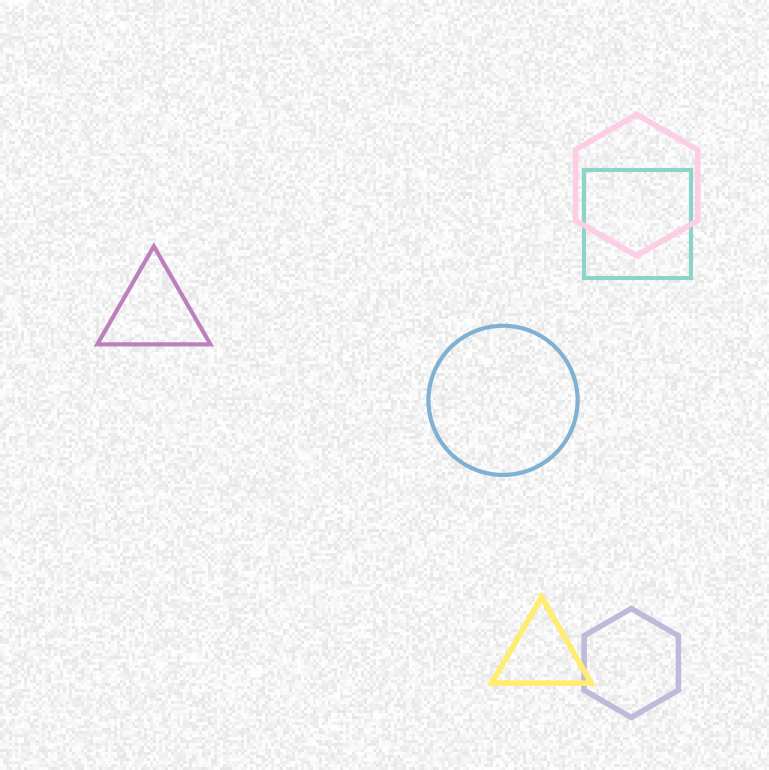[{"shape": "square", "thickness": 1.5, "radius": 0.35, "center": [0.828, 0.709]}, {"shape": "hexagon", "thickness": 2, "radius": 0.35, "center": [0.82, 0.139]}, {"shape": "circle", "thickness": 1.5, "radius": 0.48, "center": [0.653, 0.48]}, {"shape": "hexagon", "thickness": 2, "radius": 0.46, "center": [0.827, 0.76]}, {"shape": "triangle", "thickness": 1.5, "radius": 0.42, "center": [0.2, 0.595]}, {"shape": "triangle", "thickness": 2, "radius": 0.37, "center": [0.703, 0.15]}]